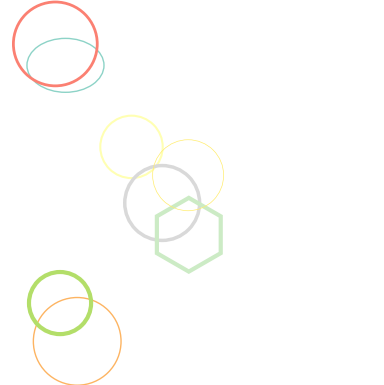[{"shape": "oval", "thickness": 1, "radius": 0.5, "center": [0.17, 0.83]}, {"shape": "circle", "thickness": 1.5, "radius": 0.41, "center": [0.342, 0.618]}, {"shape": "circle", "thickness": 2, "radius": 0.54, "center": [0.144, 0.886]}, {"shape": "circle", "thickness": 1, "radius": 0.57, "center": [0.201, 0.113]}, {"shape": "circle", "thickness": 3, "radius": 0.4, "center": [0.156, 0.213]}, {"shape": "circle", "thickness": 2.5, "radius": 0.49, "center": [0.421, 0.473]}, {"shape": "hexagon", "thickness": 3, "radius": 0.48, "center": [0.49, 0.39]}, {"shape": "circle", "thickness": 0.5, "radius": 0.46, "center": [0.489, 0.545]}]